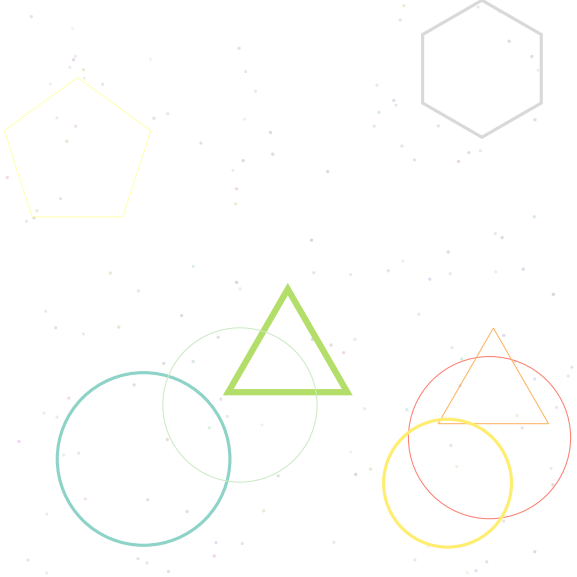[{"shape": "circle", "thickness": 1.5, "radius": 0.75, "center": [0.249, 0.204]}, {"shape": "pentagon", "thickness": 0.5, "radius": 0.67, "center": [0.134, 0.732]}, {"shape": "circle", "thickness": 0.5, "radius": 0.7, "center": [0.848, 0.241]}, {"shape": "triangle", "thickness": 0.5, "radius": 0.55, "center": [0.854, 0.321]}, {"shape": "triangle", "thickness": 3, "radius": 0.6, "center": [0.498, 0.38]}, {"shape": "hexagon", "thickness": 1.5, "radius": 0.59, "center": [0.835, 0.88]}, {"shape": "circle", "thickness": 0.5, "radius": 0.67, "center": [0.415, 0.298]}, {"shape": "circle", "thickness": 1.5, "radius": 0.55, "center": [0.775, 0.162]}]